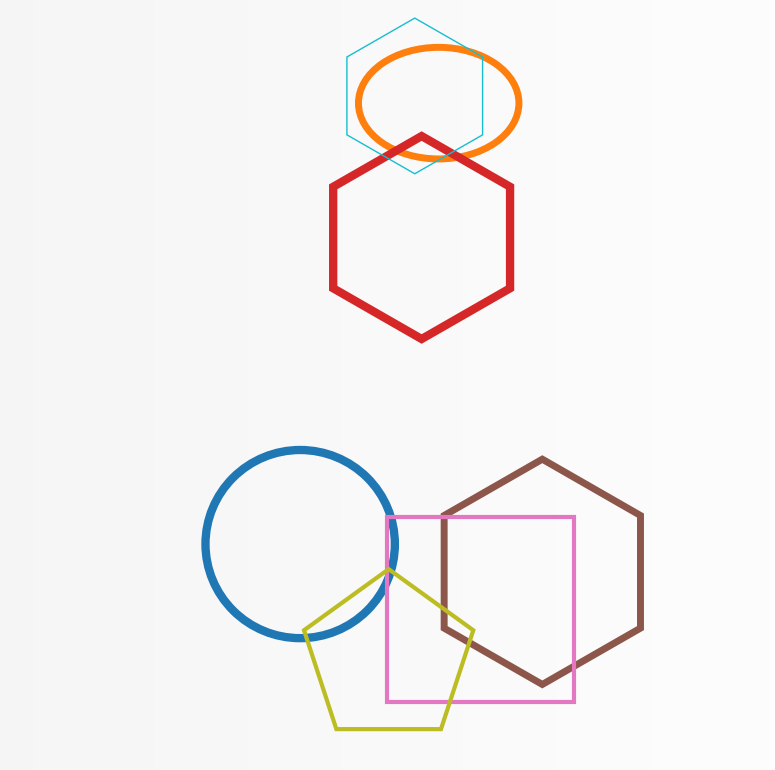[{"shape": "circle", "thickness": 3, "radius": 0.61, "center": [0.387, 0.293]}, {"shape": "oval", "thickness": 2.5, "radius": 0.52, "center": [0.566, 0.866]}, {"shape": "hexagon", "thickness": 3, "radius": 0.66, "center": [0.544, 0.692]}, {"shape": "hexagon", "thickness": 2.5, "radius": 0.73, "center": [0.7, 0.257]}, {"shape": "square", "thickness": 1.5, "radius": 0.6, "center": [0.62, 0.209]}, {"shape": "pentagon", "thickness": 1.5, "radius": 0.57, "center": [0.502, 0.146]}, {"shape": "hexagon", "thickness": 0.5, "radius": 0.51, "center": [0.535, 0.875]}]